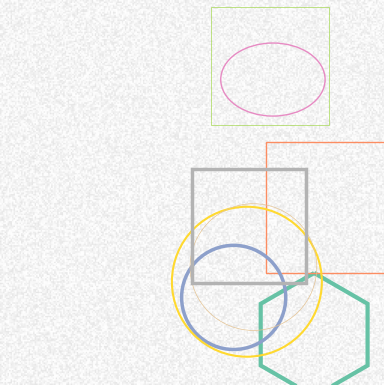[{"shape": "hexagon", "thickness": 3, "radius": 0.8, "center": [0.816, 0.131]}, {"shape": "square", "thickness": 1, "radius": 0.85, "center": [0.86, 0.46]}, {"shape": "circle", "thickness": 2.5, "radius": 0.68, "center": [0.607, 0.227]}, {"shape": "oval", "thickness": 1, "radius": 0.68, "center": [0.709, 0.793]}, {"shape": "square", "thickness": 0.5, "radius": 0.77, "center": [0.701, 0.829]}, {"shape": "circle", "thickness": 1.5, "radius": 0.97, "center": [0.641, 0.268]}, {"shape": "circle", "thickness": 0.5, "radius": 0.82, "center": [0.658, 0.306]}, {"shape": "square", "thickness": 2.5, "radius": 0.74, "center": [0.646, 0.414]}]